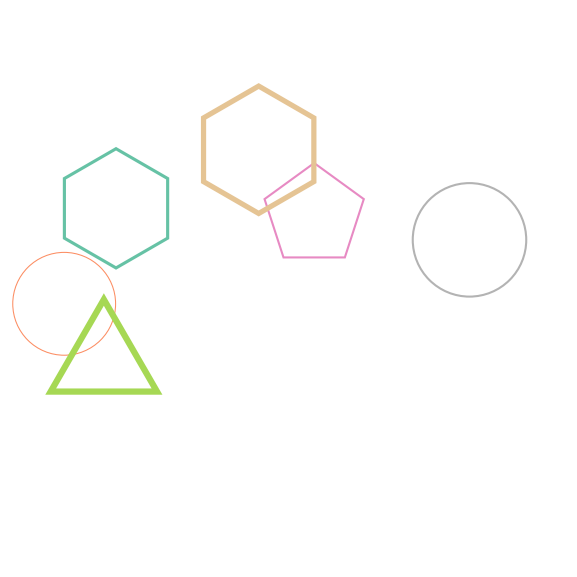[{"shape": "hexagon", "thickness": 1.5, "radius": 0.52, "center": [0.201, 0.638]}, {"shape": "circle", "thickness": 0.5, "radius": 0.45, "center": [0.111, 0.473]}, {"shape": "pentagon", "thickness": 1, "radius": 0.45, "center": [0.544, 0.626]}, {"shape": "triangle", "thickness": 3, "radius": 0.53, "center": [0.18, 0.374]}, {"shape": "hexagon", "thickness": 2.5, "radius": 0.55, "center": [0.448, 0.74]}, {"shape": "circle", "thickness": 1, "radius": 0.49, "center": [0.813, 0.584]}]